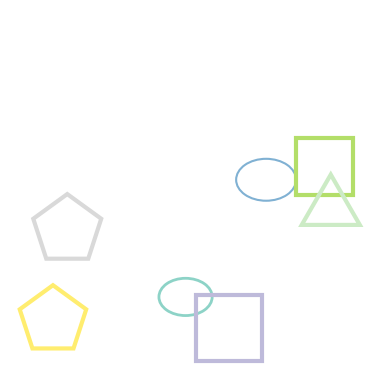[{"shape": "oval", "thickness": 2, "radius": 0.35, "center": [0.482, 0.229]}, {"shape": "square", "thickness": 3, "radius": 0.43, "center": [0.594, 0.149]}, {"shape": "oval", "thickness": 1.5, "radius": 0.39, "center": [0.691, 0.533]}, {"shape": "square", "thickness": 3, "radius": 0.37, "center": [0.842, 0.567]}, {"shape": "pentagon", "thickness": 3, "radius": 0.46, "center": [0.175, 0.403]}, {"shape": "triangle", "thickness": 3, "radius": 0.44, "center": [0.859, 0.459]}, {"shape": "pentagon", "thickness": 3, "radius": 0.45, "center": [0.138, 0.168]}]